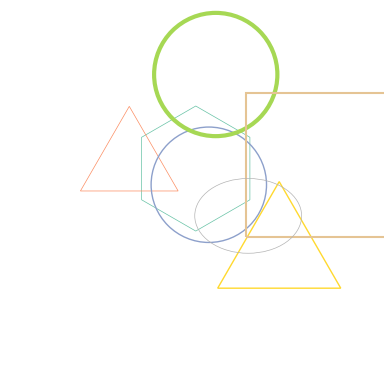[{"shape": "hexagon", "thickness": 0.5, "radius": 0.81, "center": [0.508, 0.562]}, {"shape": "triangle", "thickness": 0.5, "radius": 0.73, "center": [0.336, 0.577]}, {"shape": "circle", "thickness": 1, "radius": 0.75, "center": [0.542, 0.52]}, {"shape": "circle", "thickness": 3, "radius": 0.8, "center": [0.56, 0.806]}, {"shape": "triangle", "thickness": 1, "radius": 0.92, "center": [0.725, 0.344]}, {"shape": "square", "thickness": 1.5, "radius": 0.94, "center": [0.825, 0.571]}, {"shape": "oval", "thickness": 0.5, "radius": 0.69, "center": [0.645, 0.439]}]